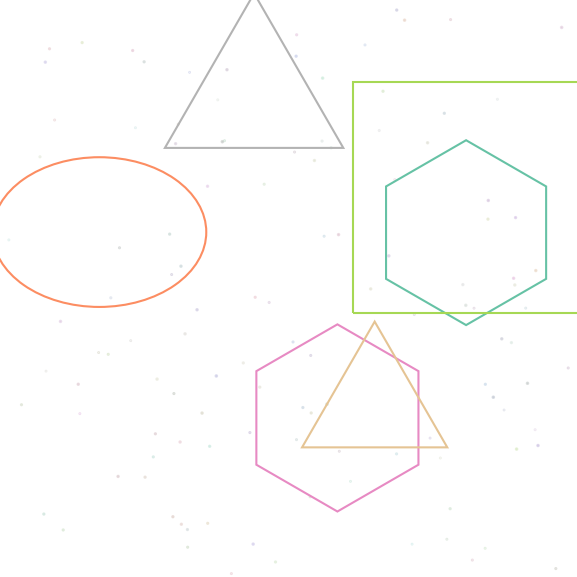[{"shape": "hexagon", "thickness": 1, "radius": 0.8, "center": [0.807, 0.596]}, {"shape": "oval", "thickness": 1, "radius": 0.93, "center": [0.172, 0.597]}, {"shape": "hexagon", "thickness": 1, "radius": 0.81, "center": [0.584, 0.275]}, {"shape": "square", "thickness": 1, "radius": 1.0, "center": [0.811, 0.656]}, {"shape": "triangle", "thickness": 1, "radius": 0.73, "center": [0.649, 0.297]}, {"shape": "triangle", "thickness": 1, "radius": 0.89, "center": [0.44, 0.832]}]